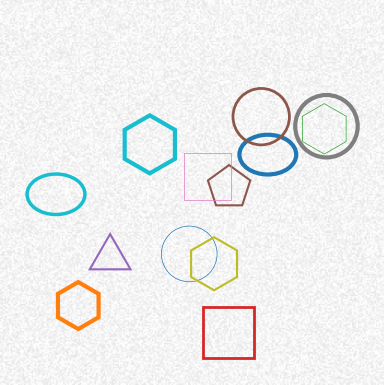[{"shape": "oval", "thickness": 3, "radius": 0.37, "center": [0.696, 0.598]}, {"shape": "circle", "thickness": 0.5, "radius": 0.36, "center": [0.492, 0.34]}, {"shape": "hexagon", "thickness": 3, "radius": 0.3, "center": [0.203, 0.206]}, {"shape": "hexagon", "thickness": 0.5, "radius": 0.33, "center": [0.842, 0.665]}, {"shape": "square", "thickness": 2, "radius": 0.33, "center": [0.593, 0.136]}, {"shape": "triangle", "thickness": 1.5, "radius": 0.31, "center": [0.286, 0.331]}, {"shape": "pentagon", "thickness": 1.5, "radius": 0.29, "center": [0.595, 0.513]}, {"shape": "circle", "thickness": 2, "radius": 0.37, "center": [0.678, 0.697]}, {"shape": "square", "thickness": 0.5, "radius": 0.31, "center": [0.539, 0.542]}, {"shape": "circle", "thickness": 3, "radius": 0.41, "center": [0.848, 0.672]}, {"shape": "hexagon", "thickness": 1.5, "radius": 0.34, "center": [0.556, 0.315]}, {"shape": "oval", "thickness": 2.5, "radius": 0.38, "center": [0.145, 0.495]}, {"shape": "hexagon", "thickness": 3, "radius": 0.38, "center": [0.389, 0.625]}]